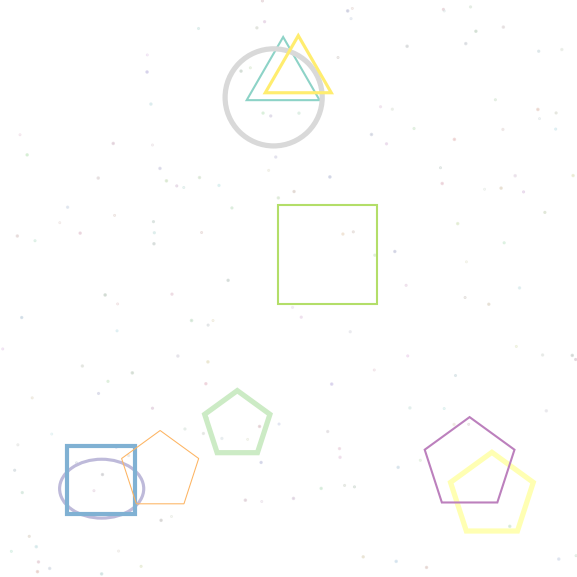[{"shape": "triangle", "thickness": 1, "radius": 0.36, "center": [0.49, 0.862]}, {"shape": "pentagon", "thickness": 2.5, "radius": 0.38, "center": [0.852, 0.141]}, {"shape": "oval", "thickness": 1.5, "radius": 0.36, "center": [0.176, 0.153]}, {"shape": "square", "thickness": 2, "radius": 0.3, "center": [0.175, 0.167]}, {"shape": "pentagon", "thickness": 0.5, "radius": 0.35, "center": [0.277, 0.184]}, {"shape": "square", "thickness": 1, "radius": 0.43, "center": [0.568, 0.558]}, {"shape": "circle", "thickness": 2.5, "radius": 0.42, "center": [0.474, 0.831]}, {"shape": "pentagon", "thickness": 1, "radius": 0.41, "center": [0.813, 0.195]}, {"shape": "pentagon", "thickness": 2.5, "radius": 0.3, "center": [0.411, 0.263]}, {"shape": "triangle", "thickness": 1.5, "radius": 0.33, "center": [0.517, 0.872]}]